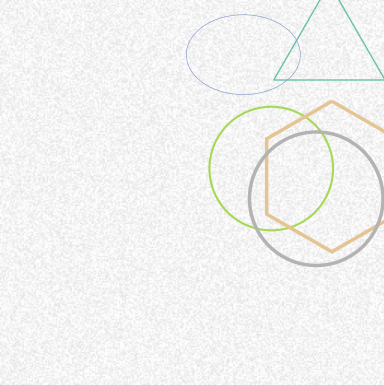[{"shape": "triangle", "thickness": 1, "radius": 0.83, "center": [0.856, 0.876]}, {"shape": "oval", "thickness": 0.5, "radius": 0.74, "center": [0.632, 0.858]}, {"shape": "circle", "thickness": 1.5, "radius": 0.8, "center": [0.705, 0.562]}, {"shape": "hexagon", "thickness": 2.5, "radius": 0.98, "center": [0.862, 0.542]}, {"shape": "circle", "thickness": 2.5, "radius": 0.87, "center": [0.821, 0.484]}]